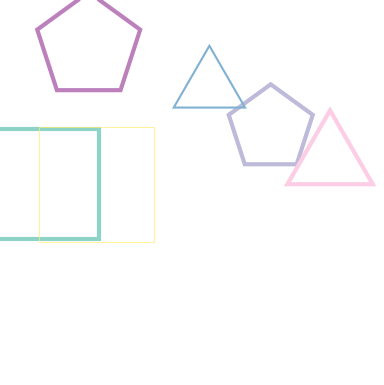[{"shape": "square", "thickness": 3, "radius": 0.71, "center": [0.115, 0.521]}, {"shape": "pentagon", "thickness": 3, "radius": 0.57, "center": [0.703, 0.666]}, {"shape": "triangle", "thickness": 1.5, "radius": 0.53, "center": [0.544, 0.774]}, {"shape": "triangle", "thickness": 3, "radius": 0.64, "center": [0.857, 0.585]}, {"shape": "pentagon", "thickness": 3, "radius": 0.7, "center": [0.23, 0.88]}, {"shape": "square", "thickness": 0.5, "radius": 0.74, "center": [0.251, 0.52]}]